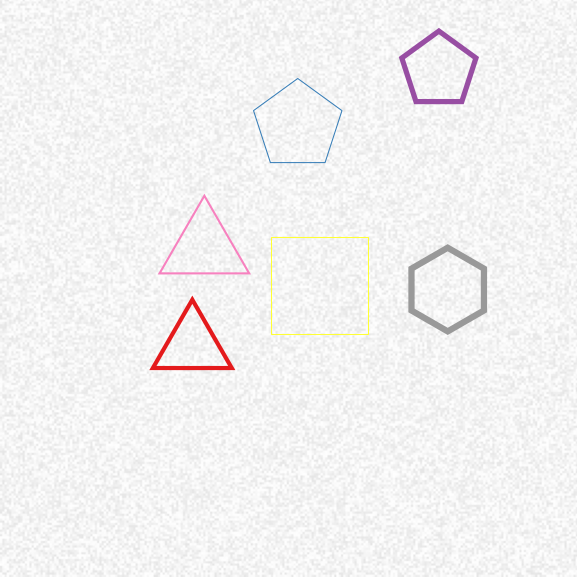[{"shape": "triangle", "thickness": 2, "radius": 0.39, "center": [0.333, 0.401]}, {"shape": "pentagon", "thickness": 0.5, "radius": 0.4, "center": [0.516, 0.783]}, {"shape": "pentagon", "thickness": 2.5, "radius": 0.34, "center": [0.76, 0.878]}, {"shape": "square", "thickness": 0.5, "radius": 0.42, "center": [0.553, 0.505]}, {"shape": "triangle", "thickness": 1, "radius": 0.45, "center": [0.354, 0.571]}, {"shape": "hexagon", "thickness": 3, "radius": 0.36, "center": [0.775, 0.498]}]